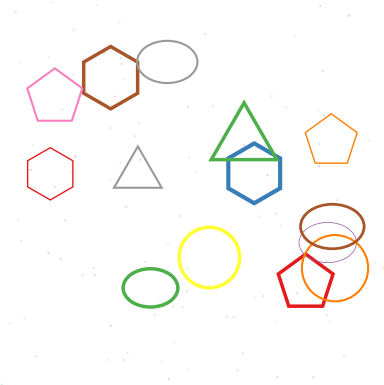[{"shape": "hexagon", "thickness": 1, "radius": 0.34, "center": [0.131, 0.549]}, {"shape": "pentagon", "thickness": 2.5, "radius": 0.37, "center": [0.794, 0.265]}, {"shape": "hexagon", "thickness": 3, "radius": 0.39, "center": [0.66, 0.55]}, {"shape": "triangle", "thickness": 2.5, "radius": 0.49, "center": [0.634, 0.635]}, {"shape": "oval", "thickness": 2.5, "radius": 0.36, "center": [0.391, 0.252]}, {"shape": "oval", "thickness": 0.5, "radius": 0.37, "center": [0.851, 0.37]}, {"shape": "circle", "thickness": 1.5, "radius": 0.43, "center": [0.87, 0.303]}, {"shape": "pentagon", "thickness": 1, "radius": 0.35, "center": [0.86, 0.634]}, {"shape": "circle", "thickness": 2.5, "radius": 0.39, "center": [0.544, 0.331]}, {"shape": "hexagon", "thickness": 2.5, "radius": 0.4, "center": [0.287, 0.798]}, {"shape": "oval", "thickness": 2, "radius": 0.41, "center": [0.863, 0.412]}, {"shape": "pentagon", "thickness": 1.5, "radius": 0.38, "center": [0.142, 0.747]}, {"shape": "oval", "thickness": 1.5, "radius": 0.39, "center": [0.434, 0.839]}, {"shape": "triangle", "thickness": 1.5, "radius": 0.36, "center": [0.358, 0.548]}]